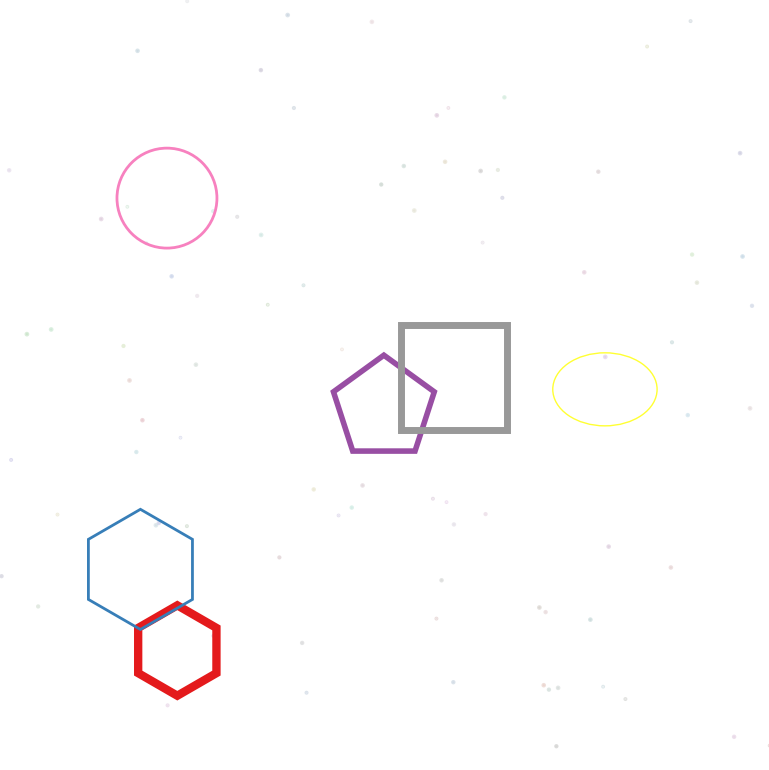[{"shape": "hexagon", "thickness": 3, "radius": 0.29, "center": [0.23, 0.155]}, {"shape": "hexagon", "thickness": 1, "radius": 0.39, "center": [0.182, 0.261]}, {"shape": "pentagon", "thickness": 2, "radius": 0.34, "center": [0.499, 0.47]}, {"shape": "oval", "thickness": 0.5, "radius": 0.34, "center": [0.786, 0.494]}, {"shape": "circle", "thickness": 1, "radius": 0.32, "center": [0.217, 0.743]}, {"shape": "square", "thickness": 2.5, "radius": 0.34, "center": [0.59, 0.51]}]